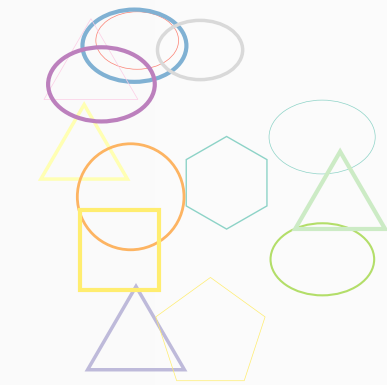[{"shape": "hexagon", "thickness": 1, "radius": 0.6, "center": [0.585, 0.525]}, {"shape": "oval", "thickness": 0.5, "radius": 0.68, "center": [0.831, 0.644]}, {"shape": "triangle", "thickness": 2.5, "radius": 0.64, "center": [0.217, 0.599]}, {"shape": "triangle", "thickness": 2.5, "radius": 0.72, "center": [0.351, 0.112]}, {"shape": "oval", "thickness": 0.5, "radius": 0.53, "center": [0.354, 0.895]}, {"shape": "oval", "thickness": 3, "radius": 0.67, "center": [0.347, 0.881]}, {"shape": "circle", "thickness": 2, "radius": 0.69, "center": [0.337, 0.489]}, {"shape": "oval", "thickness": 1.5, "radius": 0.67, "center": [0.832, 0.326]}, {"shape": "triangle", "thickness": 0.5, "radius": 0.7, "center": [0.235, 0.812]}, {"shape": "oval", "thickness": 2.5, "radius": 0.55, "center": [0.516, 0.87]}, {"shape": "oval", "thickness": 3, "radius": 0.69, "center": [0.262, 0.781]}, {"shape": "triangle", "thickness": 3, "radius": 0.67, "center": [0.878, 0.472]}, {"shape": "square", "thickness": 3, "radius": 0.51, "center": [0.308, 0.351]}, {"shape": "pentagon", "thickness": 0.5, "radius": 0.74, "center": [0.543, 0.131]}]